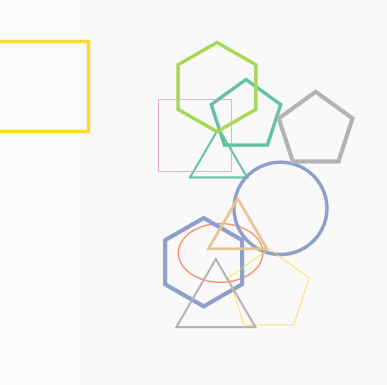[{"shape": "triangle", "thickness": 1.5, "radius": 0.42, "center": [0.564, 0.582]}, {"shape": "pentagon", "thickness": 2.5, "radius": 0.47, "center": [0.635, 0.699]}, {"shape": "oval", "thickness": 1, "radius": 0.54, "center": [0.569, 0.343]}, {"shape": "circle", "thickness": 2.5, "radius": 0.6, "center": [0.724, 0.459]}, {"shape": "hexagon", "thickness": 3, "radius": 0.57, "center": [0.525, 0.319]}, {"shape": "square", "thickness": 0.5, "radius": 0.47, "center": [0.502, 0.65]}, {"shape": "hexagon", "thickness": 2.5, "radius": 0.58, "center": [0.56, 0.774]}, {"shape": "pentagon", "thickness": 0.5, "radius": 0.55, "center": [0.694, 0.244]}, {"shape": "square", "thickness": 2.5, "radius": 0.59, "center": [0.111, 0.777]}, {"shape": "triangle", "thickness": 2, "radius": 0.44, "center": [0.613, 0.397]}, {"shape": "pentagon", "thickness": 3, "radius": 0.5, "center": [0.815, 0.662]}, {"shape": "triangle", "thickness": 1.5, "radius": 0.59, "center": [0.557, 0.209]}]